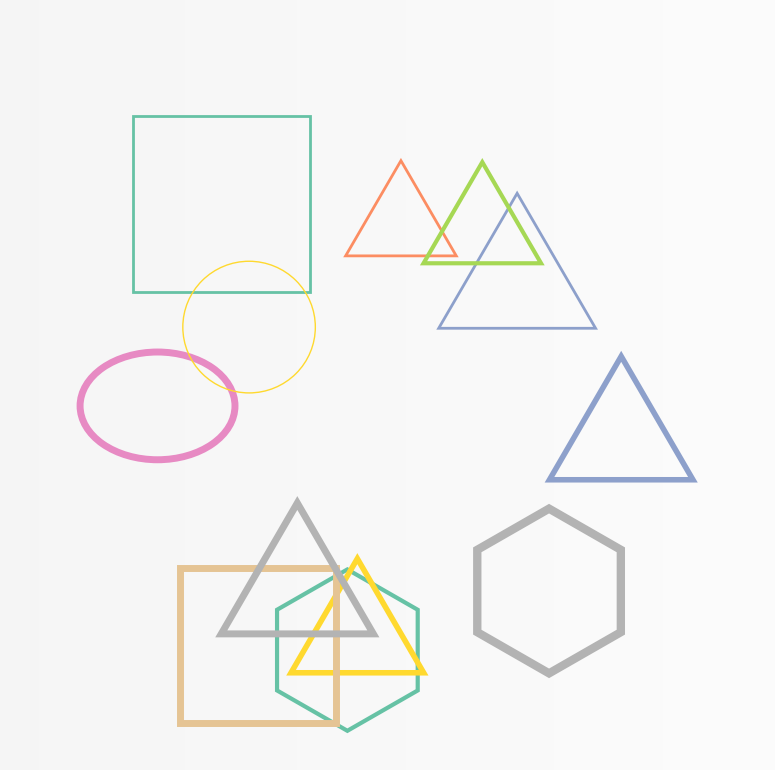[{"shape": "hexagon", "thickness": 1.5, "radius": 0.52, "center": [0.448, 0.156]}, {"shape": "square", "thickness": 1, "radius": 0.57, "center": [0.286, 0.735]}, {"shape": "triangle", "thickness": 1, "radius": 0.41, "center": [0.517, 0.709]}, {"shape": "triangle", "thickness": 1, "radius": 0.58, "center": [0.667, 0.632]}, {"shape": "triangle", "thickness": 2, "radius": 0.53, "center": [0.802, 0.43]}, {"shape": "oval", "thickness": 2.5, "radius": 0.5, "center": [0.203, 0.473]}, {"shape": "triangle", "thickness": 1.5, "radius": 0.44, "center": [0.622, 0.702]}, {"shape": "triangle", "thickness": 2, "radius": 0.49, "center": [0.461, 0.176]}, {"shape": "circle", "thickness": 0.5, "radius": 0.43, "center": [0.321, 0.575]}, {"shape": "square", "thickness": 2.5, "radius": 0.5, "center": [0.333, 0.162]}, {"shape": "hexagon", "thickness": 3, "radius": 0.53, "center": [0.708, 0.232]}, {"shape": "triangle", "thickness": 2.5, "radius": 0.57, "center": [0.384, 0.233]}]